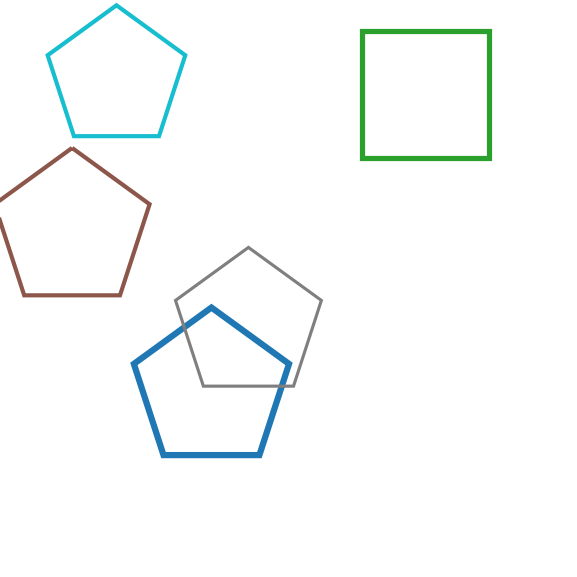[{"shape": "pentagon", "thickness": 3, "radius": 0.71, "center": [0.366, 0.325]}, {"shape": "square", "thickness": 2.5, "radius": 0.55, "center": [0.737, 0.836]}, {"shape": "pentagon", "thickness": 2, "radius": 0.71, "center": [0.125, 0.602]}, {"shape": "pentagon", "thickness": 1.5, "radius": 0.66, "center": [0.43, 0.438]}, {"shape": "pentagon", "thickness": 2, "radius": 0.63, "center": [0.202, 0.865]}]